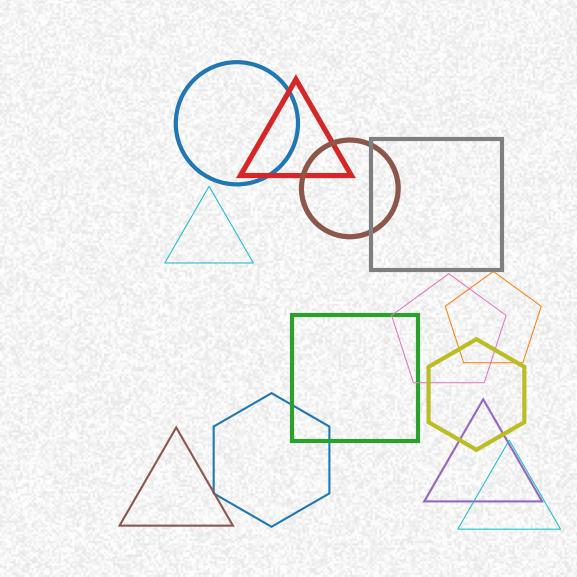[{"shape": "circle", "thickness": 2, "radius": 0.53, "center": [0.41, 0.786]}, {"shape": "hexagon", "thickness": 1, "radius": 0.58, "center": [0.47, 0.203]}, {"shape": "pentagon", "thickness": 0.5, "radius": 0.44, "center": [0.854, 0.442]}, {"shape": "square", "thickness": 2, "radius": 0.54, "center": [0.615, 0.345]}, {"shape": "triangle", "thickness": 2.5, "radius": 0.55, "center": [0.512, 0.751]}, {"shape": "triangle", "thickness": 1, "radius": 0.59, "center": [0.837, 0.19]}, {"shape": "triangle", "thickness": 1, "radius": 0.57, "center": [0.305, 0.146]}, {"shape": "circle", "thickness": 2.5, "radius": 0.42, "center": [0.606, 0.673]}, {"shape": "pentagon", "thickness": 0.5, "radius": 0.52, "center": [0.777, 0.421]}, {"shape": "square", "thickness": 2, "radius": 0.57, "center": [0.755, 0.646]}, {"shape": "hexagon", "thickness": 2, "radius": 0.48, "center": [0.825, 0.316]}, {"shape": "triangle", "thickness": 0.5, "radius": 0.44, "center": [0.362, 0.588]}, {"shape": "triangle", "thickness": 0.5, "radius": 0.51, "center": [0.882, 0.134]}]